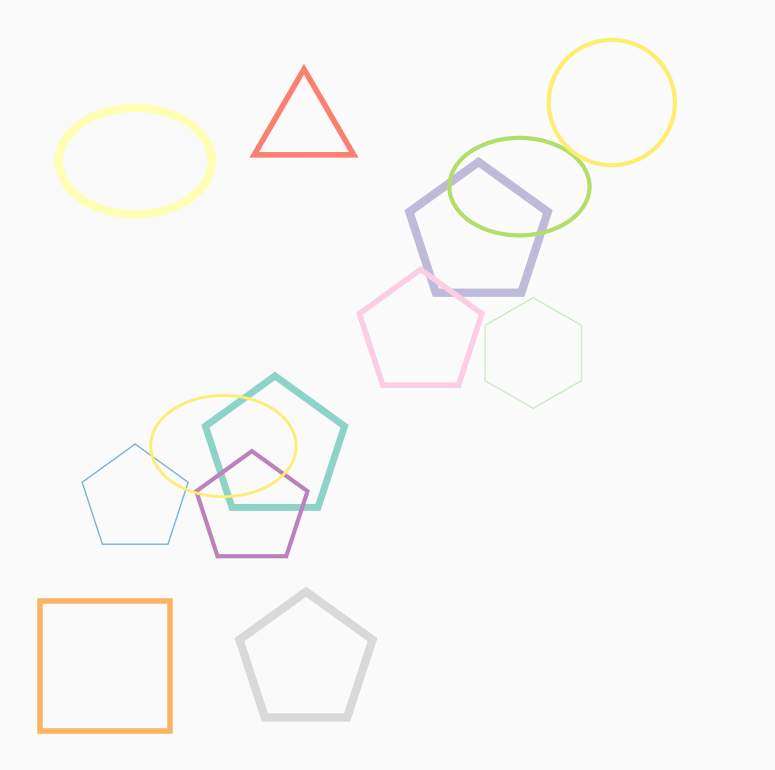[{"shape": "pentagon", "thickness": 2.5, "radius": 0.47, "center": [0.355, 0.417]}, {"shape": "oval", "thickness": 3, "radius": 0.49, "center": [0.175, 0.791]}, {"shape": "pentagon", "thickness": 3, "radius": 0.47, "center": [0.618, 0.696]}, {"shape": "triangle", "thickness": 2, "radius": 0.37, "center": [0.392, 0.836]}, {"shape": "pentagon", "thickness": 0.5, "radius": 0.36, "center": [0.174, 0.351]}, {"shape": "square", "thickness": 2, "radius": 0.42, "center": [0.135, 0.135]}, {"shape": "oval", "thickness": 1.5, "radius": 0.45, "center": [0.67, 0.758]}, {"shape": "pentagon", "thickness": 2, "radius": 0.42, "center": [0.543, 0.567]}, {"shape": "pentagon", "thickness": 3, "radius": 0.45, "center": [0.395, 0.141]}, {"shape": "pentagon", "thickness": 1.5, "radius": 0.38, "center": [0.325, 0.339]}, {"shape": "hexagon", "thickness": 0.5, "radius": 0.36, "center": [0.688, 0.542]}, {"shape": "circle", "thickness": 1.5, "radius": 0.41, "center": [0.789, 0.867]}, {"shape": "oval", "thickness": 1, "radius": 0.47, "center": [0.288, 0.421]}]